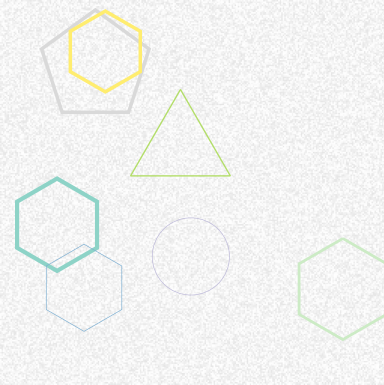[{"shape": "hexagon", "thickness": 3, "radius": 0.6, "center": [0.148, 0.416]}, {"shape": "circle", "thickness": 0.5, "radius": 0.5, "center": [0.496, 0.334]}, {"shape": "hexagon", "thickness": 0.5, "radius": 0.57, "center": [0.218, 0.253]}, {"shape": "triangle", "thickness": 1, "radius": 0.75, "center": [0.469, 0.618]}, {"shape": "pentagon", "thickness": 2.5, "radius": 0.73, "center": [0.248, 0.827]}, {"shape": "hexagon", "thickness": 2, "radius": 0.66, "center": [0.891, 0.249]}, {"shape": "hexagon", "thickness": 2.5, "radius": 0.52, "center": [0.274, 0.866]}]